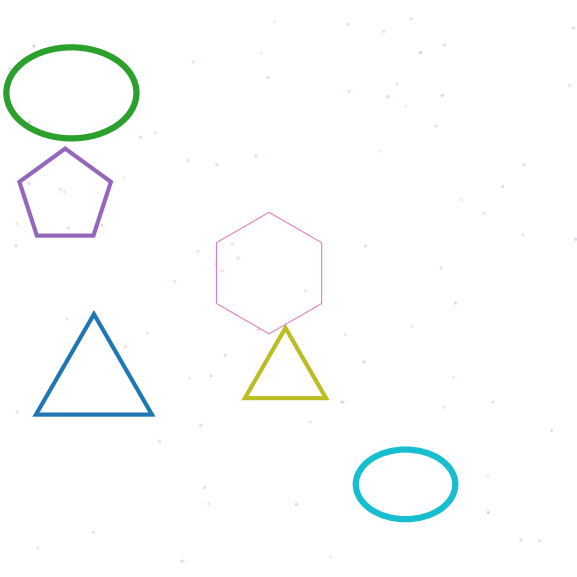[{"shape": "triangle", "thickness": 2, "radius": 0.58, "center": [0.163, 0.339]}, {"shape": "oval", "thickness": 3, "radius": 0.56, "center": [0.124, 0.838]}, {"shape": "pentagon", "thickness": 2, "radius": 0.42, "center": [0.113, 0.659]}, {"shape": "hexagon", "thickness": 0.5, "radius": 0.53, "center": [0.466, 0.526]}, {"shape": "triangle", "thickness": 2, "radius": 0.41, "center": [0.494, 0.35]}, {"shape": "oval", "thickness": 3, "radius": 0.43, "center": [0.702, 0.16]}]